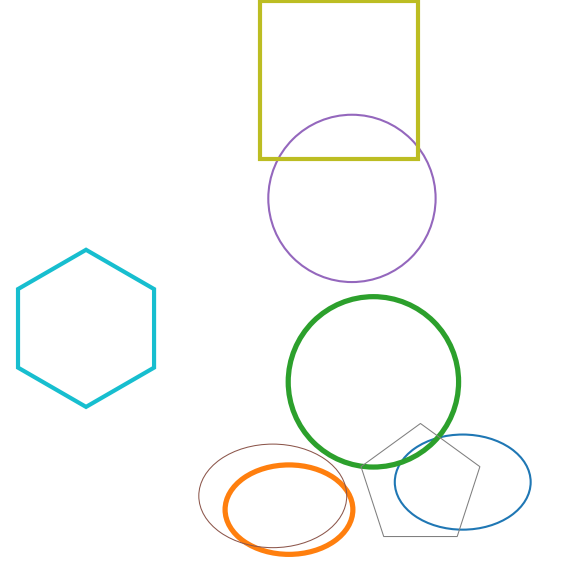[{"shape": "oval", "thickness": 1, "radius": 0.59, "center": [0.801, 0.164]}, {"shape": "oval", "thickness": 2.5, "radius": 0.55, "center": [0.5, 0.117]}, {"shape": "circle", "thickness": 2.5, "radius": 0.74, "center": [0.647, 0.338]}, {"shape": "circle", "thickness": 1, "radius": 0.72, "center": [0.609, 0.656]}, {"shape": "oval", "thickness": 0.5, "radius": 0.64, "center": [0.472, 0.14]}, {"shape": "pentagon", "thickness": 0.5, "radius": 0.54, "center": [0.728, 0.158]}, {"shape": "square", "thickness": 2, "radius": 0.69, "center": [0.587, 0.86]}, {"shape": "hexagon", "thickness": 2, "radius": 0.68, "center": [0.149, 0.431]}]